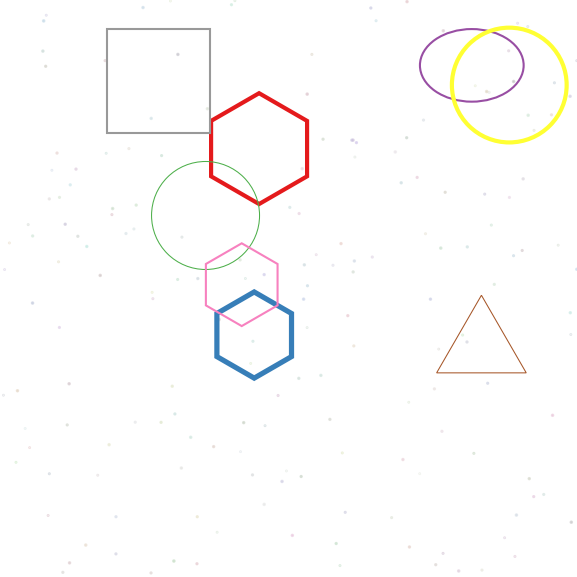[{"shape": "hexagon", "thickness": 2, "radius": 0.48, "center": [0.449, 0.742]}, {"shape": "hexagon", "thickness": 2.5, "radius": 0.37, "center": [0.44, 0.419]}, {"shape": "circle", "thickness": 0.5, "radius": 0.47, "center": [0.356, 0.626]}, {"shape": "oval", "thickness": 1, "radius": 0.45, "center": [0.817, 0.886]}, {"shape": "circle", "thickness": 2, "radius": 0.5, "center": [0.882, 0.852]}, {"shape": "triangle", "thickness": 0.5, "radius": 0.45, "center": [0.834, 0.398]}, {"shape": "hexagon", "thickness": 1, "radius": 0.36, "center": [0.419, 0.506]}, {"shape": "square", "thickness": 1, "radius": 0.45, "center": [0.274, 0.859]}]